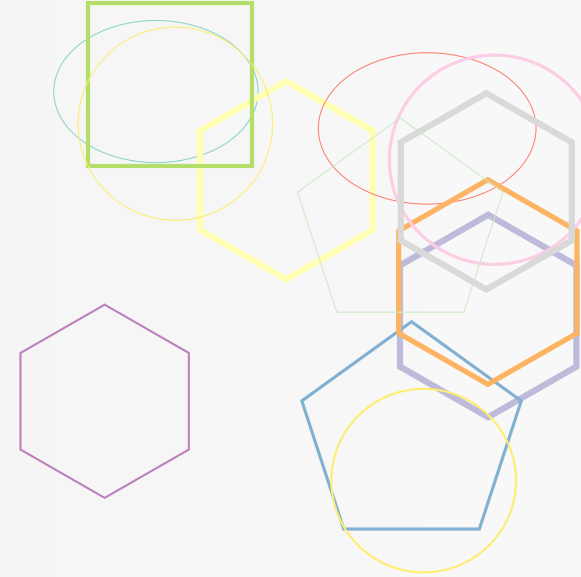[{"shape": "oval", "thickness": 0.5, "radius": 0.88, "center": [0.268, 0.841]}, {"shape": "hexagon", "thickness": 3, "radius": 0.86, "center": [0.493, 0.687]}, {"shape": "hexagon", "thickness": 3, "radius": 0.88, "center": [0.84, 0.452]}, {"shape": "oval", "thickness": 0.5, "radius": 0.94, "center": [0.735, 0.777]}, {"shape": "pentagon", "thickness": 1.5, "radius": 0.99, "center": [0.708, 0.244]}, {"shape": "hexagon", "thickness": 2.5, "radius": 0.89, "center": [0.839, 0.511]}, {"shape": "square", "thickness": 2, "radius": 0.71, "center": [0.293, 0.852]}, {"shape": "circle", "thickness": 1.5, "radius": 0.91, "center": [0.851, 0.723]}, {"shape": "hexagon", "thickness": 3, "radius": 0.85, "center": [0.837, 0.668]}, {"shape": "hexagon", "thickness": 1, "radius": 0.84, "center": [0.18, 0.304]}, {"shape": "pentagon", "thickness": 0.5, "radius": 0.93, "center": [0.689, 0.609]}, {"shape": "circle", "thickness": 0.5, "radius": 0.84, "center": [0.302, 0.785]}, {"shape": "circle", "thickness": 1, "radius": 0.79, "center": [0.729, 0.167]}]